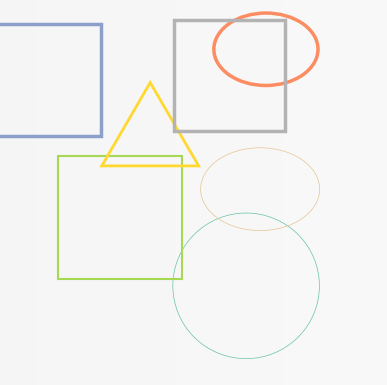[{"shape": "circle", "thickness": 0.5, "radius": 0.95, "center": [0.635, 0.258]}, {"shape": "oval", "thickness": 2.5, "radius": 0.67, "center": [0.686, 0.872]}, {"shape": "square", "thickness": 2.5, "radius": 0.73, "center": [0.114, 0.791]}, {"shape": "square", "thickness": 1.5, "radius": 0.8, "center": [0.31, 0.434]}, {"shape": "triangle", "thickness": 2, "radius": 0.72, "center": [0.388, 0.641]}, {"shape": "oval", "thickness": 0.5, "radius": 0.77, "center": [0.671, 0.509]}, {"shape": "square", "thickness": 2.5, "radius": 0.72, "center": [0.592, 0.803]}]